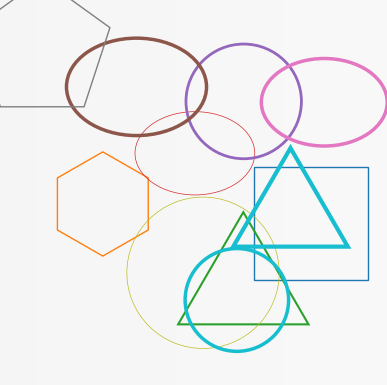[{"shape": "square", "thickness": 1, "radius": 0.73, "center": [0.803, 0.42]}, {"shape": "hexagon", "thickness": 1, "radius": 0.68, "center": [0.265, 0.47]}, {"shape": "triangle", "thickness": 1.5, "radius": 0.97, "center": [0.628, 0.255]}, {"shape": "oval", "thickness": 0.5, "radius": 0.77, "center": [0.503, 0.602]}, {"shape": "circle", "thickness": 2, "radius": 0.74, "center": [0.629, 0.737]}, {"shape": "oval", "thickness": 2.5, "radius": 0.9, "center": [0.352, 0.774]}, {"shape": "oval", "thickness": 2.5, "radius": 0.81, "center": [0.837, 0.734]}, {"shape": "pentagon", "thickness": 1, "radius": 0.92, "center": [0.109, 0.871]}, {"shape": "circle", "thickness": 0.5, "radius": 0.98, "center": [0.524, 0.291]}, {"shape": "triangle", "thickness": 3, "radius": 0.85, "center": [0.75, 0.445]}, {"shape": "circle", "thickness": 2.5, "radius": 0.67, "center": [0.611, 0.221]}]